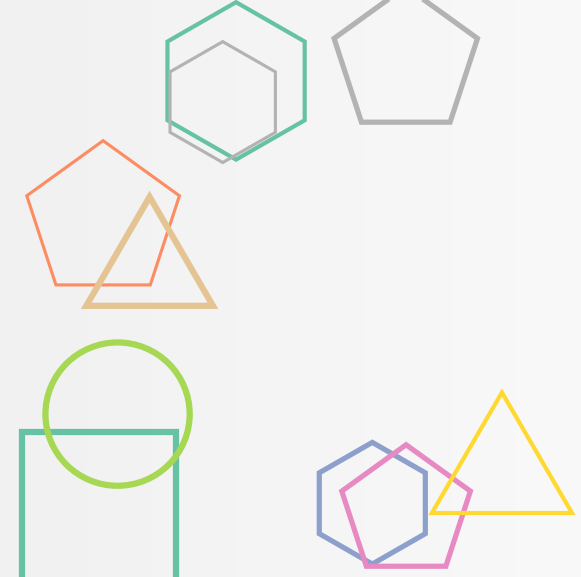[{"shape": "hexagon", "thickness": 2, "radius": 0.68, "center": [0.406, 0.859]}, {"shape": "square", "thickness": 3, "radius": 0.66, "center": [0.17, 0.118]}, {"shape": "pentagon", "thickness": 1.5, "radius": 0.69, "center": [0.177, 0.617]}, {"shape": "hexagon", "thickness": 2.5, "radius": 0.53, "center": [0.641, 0.128]}, {"shape": "pentagon", "thickness": 2.5, "radius": 0.58, "center": [0.699, 0.113]}, {"shape": "circle", "thickness": 3, "radius": 0.62, "center": [0.202, 0.282]}, {"shape": "triangle", "thickness": 2, "radius": 0.7, "center": [0.864, 0.18]}, {"shape": "triangle", "thickness": 3, "radius": 0.63, "center": [0.257, 0.532]}, {"shape": "hexagon", "thickness": 1.5, "radius": 0.52, "center": [0.383, 0.822]}, {"shape": "pentagon", "thickness": 2.5, "radius": 0.65, "center": [0.698, 0.892]}]